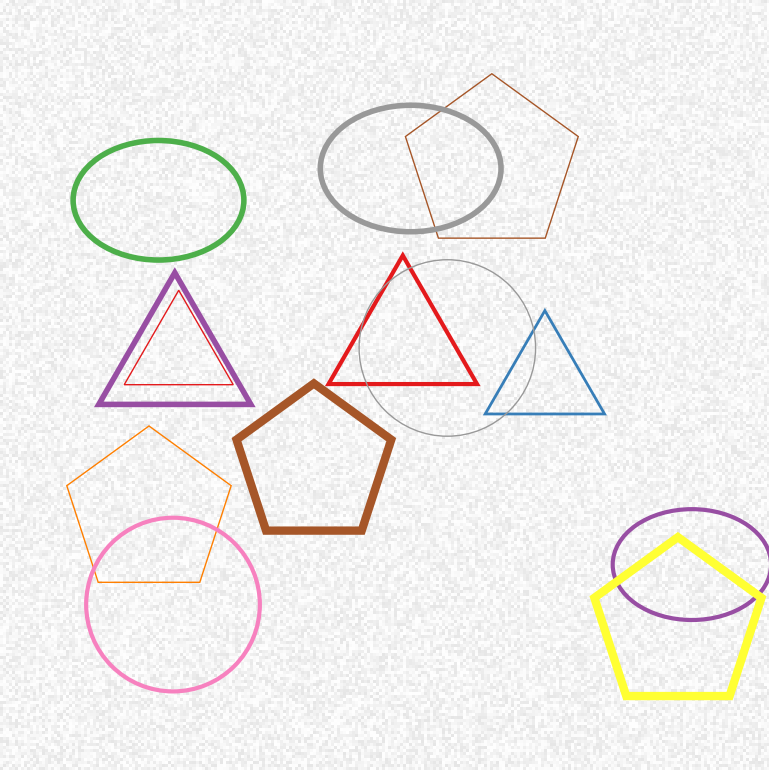[{"shape": "triangle", "thickness": 1.5, "radius": 0.56, "center": [0.523, 0.557]}, {"shape": "triangle", "thickness": 0.5, "radius": 0.41, "center": [0.232, 0.541]}, {"shape": "triangle", "thickness": 1, "radius": 0.45, "center": [0.708, 0.507]}, {"shape": "oval", "thickness": 2, "radius": 0.55, "center": [0.206, 0.74]}, {"shape": "oval", "thickness": 1.5, "radius": 0.51, "center": [0.899, 0.267]}, {"shape": "triangle", "thickness": 2, "radius": 0.57, "center": [0.227, 0.532]}, {"shape": "pentagon", "thickness": 0.5, "radius": 0.56, "center": [0.193, 0.335]}, {"shape": "pentagon", "thickness": 3, "radius": 0.57, "center": [0.88, 0.188]}, {"shape": "pentagon", "thickness": 3, "radius": 0.53, "center": [0.408, 0.396]}, {"shape": "pentagon", "thickness": 0.5, "radius": 0.59, "center": [0.639, 0.786]}, {"shape": "circle", "thickness": 1.5, "radius": 0.56, "center": [0.225, 0.215]}, {"shape": "circle", "thickness": 0.5, "radius": 0.57, "center": [0.581, 0.548]}, {"shape": "oval", "thickness": 2, "radius": 0.59, "center": [0.533, 0.781]}]